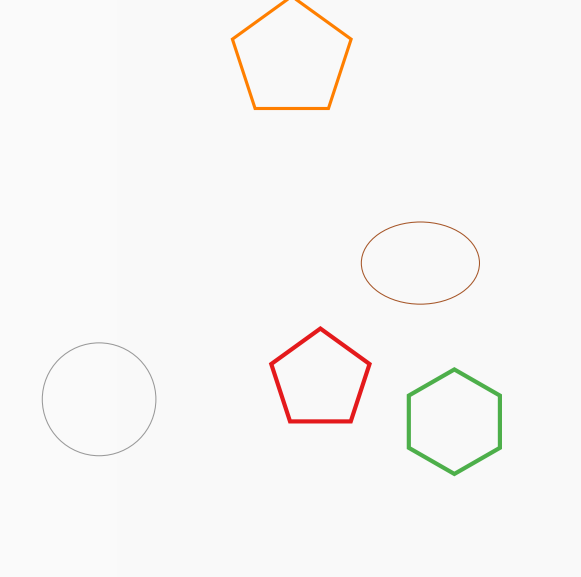[{"shape": "pentagon", "thickness": 2, "radius": 0.44, "center": [0.551, 0.341]}, {"shape": "hexagon", "thickness": 2, "radius": 0.45, "center": [0.782, 0.269]}, {"shape": "pentagon", "thickness": 1.5, "radius": 0.54, "center": [0.502, 0.898]}, {"shape": "oval", "thickness": 0.5, "radius": 0.51, "center": [0.723, 0.544]}, {"shape": "circle", "thickness": 0.5, "radius": 0.49, "center": [0.17, 0.308]}]